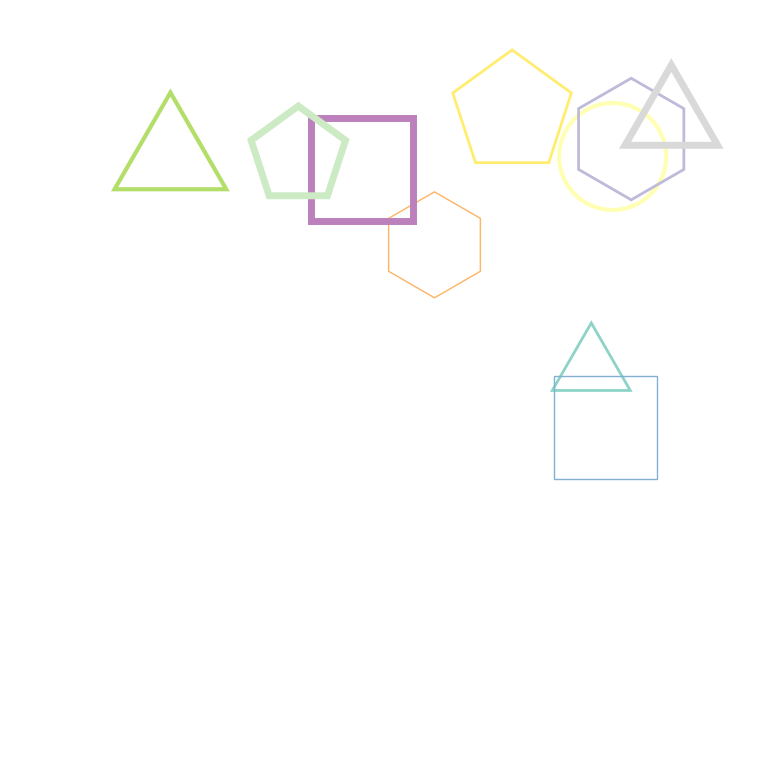[{"shape": "triangle", "thickness": 1, "radius": 0.29, "center": [0.768, 0.522]}, {"shape": "circle", "thickness": 1.5, "radius": 0.35, "center": [0.796, 0.797]}, {"shape": "hexagon", "thickness": 1, "radius": 0.39, "center": [0.82, 0.819]}, {"shape": "square", "thickness": 0.5, "radius": 0.34, "center": [0.787, 0.445]}, {"shape": "hexagon", "thickness": 0.5, "radius": 0.34, "center": [0.564, 0.682]}, {"shape": "triangle", "thickness": 1.5, "radius": 0.42, "center": [0.221, 0.796]}, {"shape": "triangle", "thickness": 2.5, "radius": 0.35, "center": [0.872, 0.846]}, {"shape": "square", "thickness": 2.5, "radius": 0.33, "center": [0.47, 0.78]}, {"shape": "pentagon", "thickness": 2.5, "radius": 0.32, "center": [0.387, 0.798]}, {"shape": "pentagon", "thickness": 1, "radius": 0.4, "center": [0.665, 0.854]}]